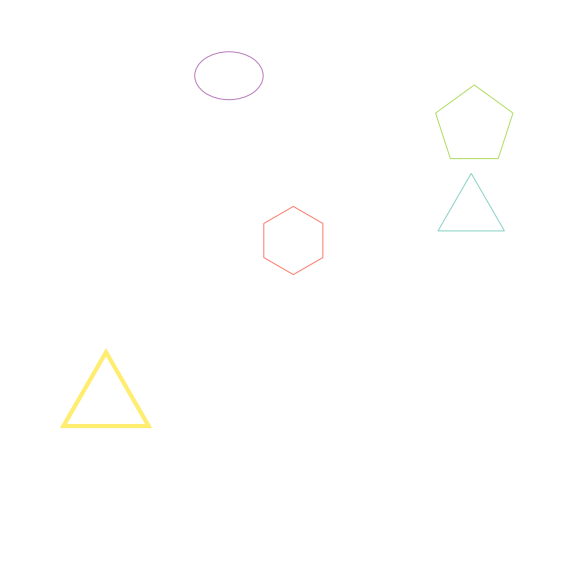[{"shape": "triangle", "thickness": 0.5, "radius": 0.33, "center": [0.816, 0.633]}, {"shape": "hexagon", "thickness": 0.5, "radius": 0.3, "center": [0.508, 0.583]}, {"shape": "pentagon", "thickness": 0.5, "radius": 0.35, "center": [0.821, 0.782]}, {"shape": "oval", "thickness": 0.5, "radius": 0.3, "center": [0.396, 0.868]}, {"shape": "triangle", "thickness": 2, "radius": 0.43, "center": [0.184, 0.304]}]